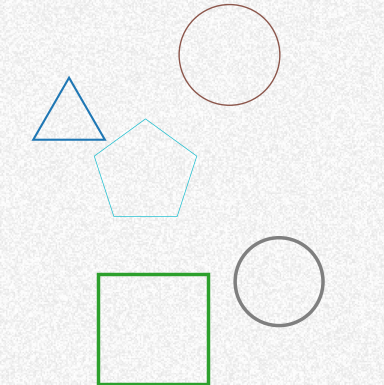[{"shape": "triangle", "thickness": 1.5, "radius": 0.54, "center": [0.179, 0.691]}, {"shape": "square", "thickness": 2.5, "radius": 0.71, "center": [0.397, 0.146]}, {"shape": "circle", "thickness": 1, "radius": 0.65, "center": [0.596, 0.857]}, {"shape": "circle", "thickness": 2.5, "radius": 0.57, "center": [0.725, 0.268]}, {"shape": "pentagon", "thickness": 0.5, "radius": 0.7, "center": [0.378, 0.551]}]